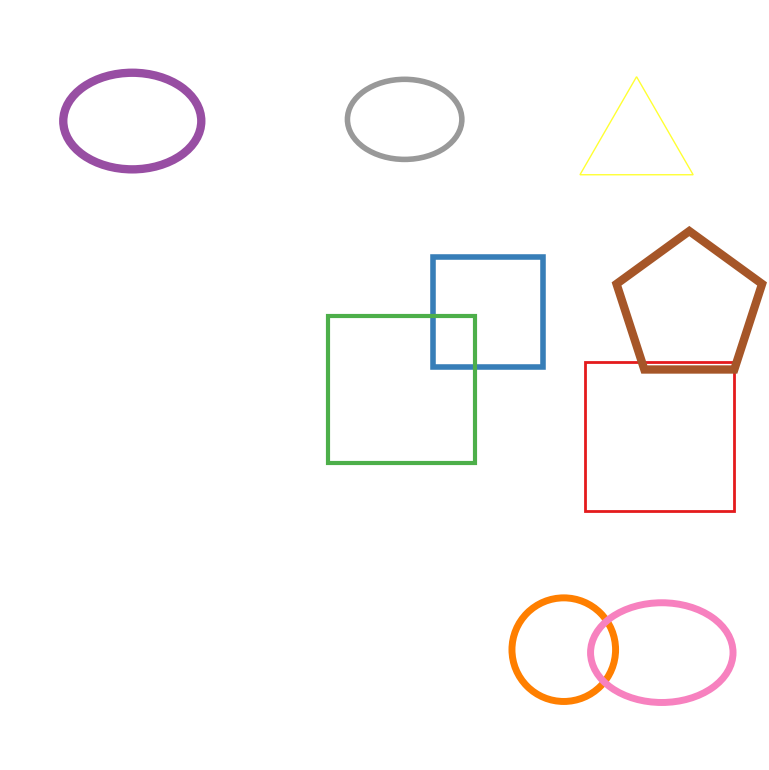[{"shape": "square", "thickness": 1, "radius": 0.48, "center": [0.856, 0.434]}, {"shape": "square", "thickness": 2, "radius": 0.36, "center": [0.634, 0.595]}, {"shape": "square", "thickness": 1.5, "radius": 0.48, "center": [0.521, 0.494]}, {"shape": "oval", "thickness": 3, "radius": 0.45, "center": [0.172, 0.843]}, {"shape": "circle", "thickness": 2.5, "radius": 0.34, "center": [0.732, 0.156]}, {"shape": "triangle", "thickness": 0.5, "radius": 0.42, "center": [0.827, 0.815]}, {"shape": "pentagon", "thickness": 3, "radius": 0.5, "center": [0.895, 0.601]}, {"shape": "oval", "thickness": 2.5, "radius": 0.46, "center": [0.859, 0.152]}, {"shape": "oval", "thickness": 2, "radius": 0.37, "center": [0.526, 0.845]}]